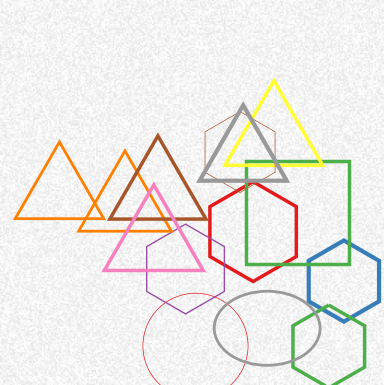[{"shape": "circle", "thickness": 0.5, "radius": 0.68, "center": [0.508, 0.102]}, {"shape": "hexagon", "thickness": 2.5, "radius": 0.65, "center": [0.657, 0.398]}, {"shape": "hexagon", "thickness": 3, "radius": 0.53, "center": [0.893, 0.27]}, {"shape": "square", "thickness": 2.5, "radius": 0.67, "center": [0.772, 0.448]}, {"shape": "hexagon", "thickness": 2.5, "radius": 0.54, "center": [0.854, 0.1]}, {"shape": "hexagon", "thickness": 1, "radius": 0.58, "center": [0.482, 0.301]}, {"shape": "triangle", "thickness": 2, "radius": 0.66, "center": [0.154, 0.498]}, {"shape": "triangle", "thickness": 2, "radius": 0.7, "center": [0.325, 0.469]}, {"shape": "triangle", "thickness": 2.5, "radius": 0.73, "center": [0.711, 0.644]}, {"shape": "hexagon", "thickness": 0.5, "radius": 0.53, "center": [0.624, 0.605]}, {"shape": "triangle", "thickness": 2.5, "radius": 0.72, "center": [0.41, 0.503]}, {"shape": "triangle", "thickness": 2.5, "radius": 0.74, "center": [0.399, 0.372]}, {"shape": "oval", "thickness": 2, "radius": 0.69, "center": [0.694, 0.147]}, {"shape": "triangle", "thickness": 3, "radius": 0.65, "center": [0.632, 0.596]}]